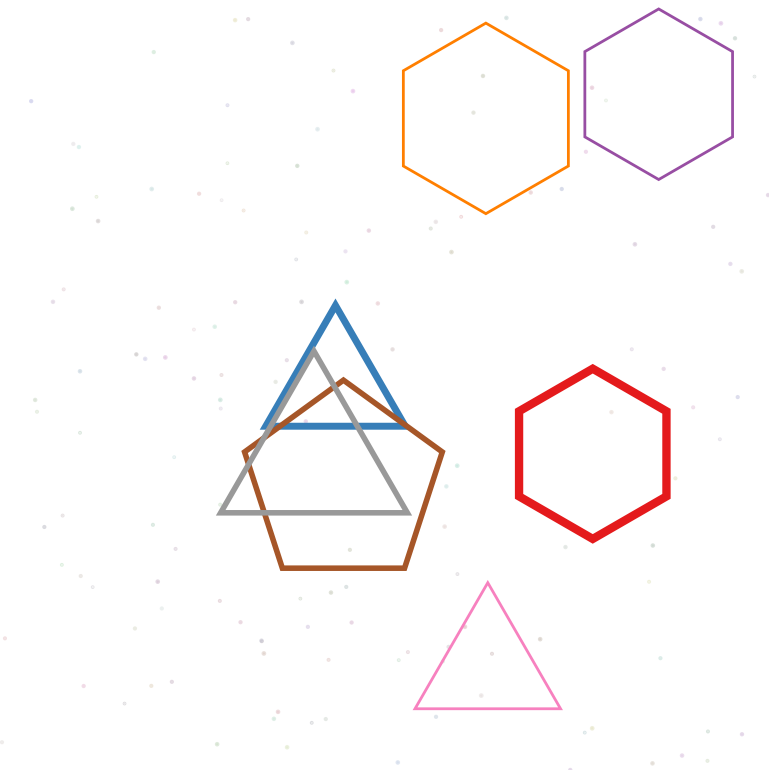[{"shape": "hexagon", "thickness": 3, "radius": 0.55, "center": [0.77, 0.411]}, {"shape": "triangle", "thickness": 2.5, "radius": 0.52, "center": [0.436, 0.499]}, {"shape": "hexagon", "thickness": 1, "radius": 0.55, "center": [0.855, 0.878]}, {"shape": "hexagon", "thickness": 1, "radius": 0.62, "center": [0.631, 0.846]}, {"shape": "pentagon", "thickness": 2, "radius": 0.67, "center": [0.446, 0.371]}, {"shape": "triangle", "thickness": 1, "radius": 0.55, "center": [0.633, 0.134]}, {"shape": "triangle", "thickness": 2, "radius": 0.7, "center": [0.408, 0.404]}]